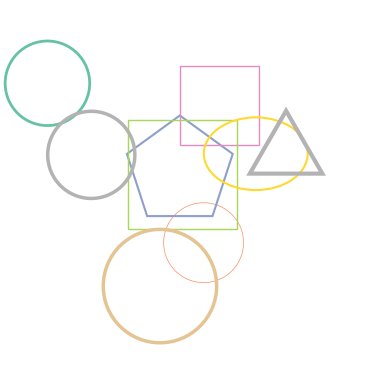[{"shape": "circle", "thickness": 2, "radius": 0.55, "center": [0.123, 0.784]}, {"shape": "circle", "thickness": 0.5, "radius": 0.52, "center": [0.529, 0.37]}, {"shape": "pentagon", "thickness": 1.5, "radius": 0.72, "center": [0.467, 0.556]}, {"shape": "square", "thickness": 1, "radius": 0.51, "center": [0.571, 0.727]}, {"shape": "square", "thickness": 1, "radius": 0.71, "center": [0.473, 0.547]}, {"shape": "oval", "thickness": 1.5, "radius": 0.67, "center": [0.664, 0.601]}, {"shape": "circle", "thickness": 2.5, "radius": 0.74, "center": [0.415, 0.257]}, {"shape": "triangle", "thickness": 3, "radius": 0.54, "center": [0.743, 0.603]}, {"shape": "circle", "thickness": 2.5, "radius": 0.57, "center": [0.237, 0.598]}]